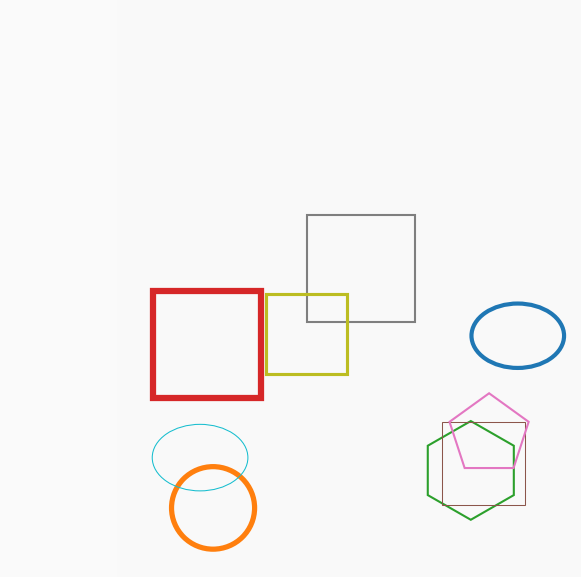[{"shape": "oval", "thickness": 2, "radius": 0.4, "center": [0.891, 0.418]}, {"shape": "circle", "thickness": 2.5, "radius": 0.36, "center": [0.367, 0.12]}, {"shape": "hexagon", "thickness": 1, "radius": 0.43, "center": [0.81, 0.185]}, {"shape": "square", "thickness": 3, "radius": 0.46, "center": [0.356, 0.403]}, {"shape": "square", "thickness": 0.5, "radius": 0.36, "center": [0.832, 0.197]}, {"shape": "pentagon", "thickness": 1, "radius": 0.36, "center": [0.841, 0.247]}, {"shape": "square", "thickness": 1, "radius": 0.46, "center": [0.621, 0.535]}, {"shape": "square", "thickness": 1.5, "radius": 0.35, "center": [0.528, 0.421]}, {"shape": "oval", "thickness": 0.5, "radius": 0.41, "center": [0.344, 0.207]}]